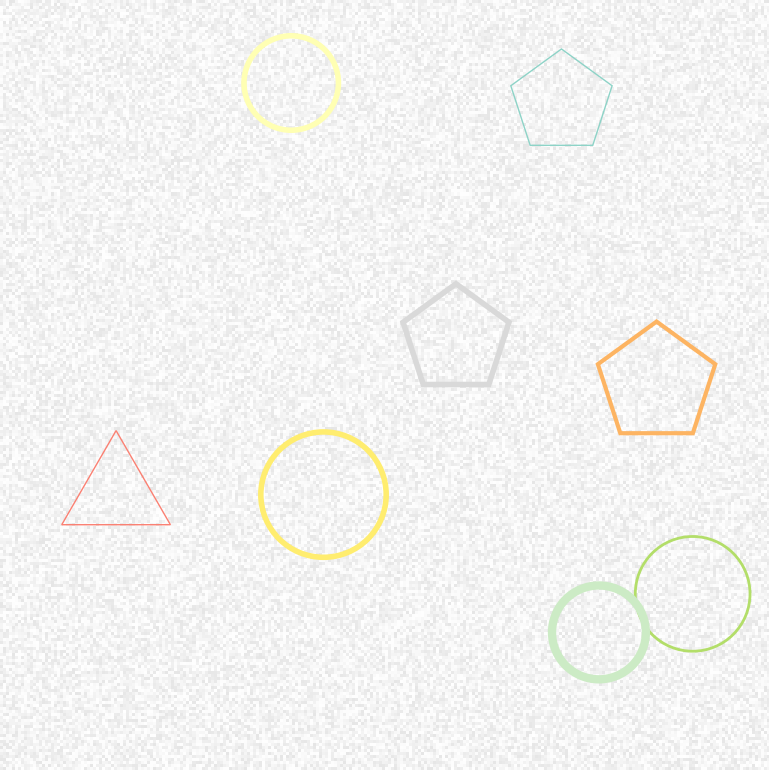[{"shape": "pentagon", "thickness": 0.5, "radius": 0.35, "center": [0.729, 0.867]}, {"shape": "circle", "thickness": 2, "radius": 0.31, "center": [0.378, 0.892]}, {"shape": "triangle", "thickness": 0.5, "radius": 0.41, "center": [0.151, 0.359]}, {"shape": "pentagon", "thickness": 1.5, "radius": 0.4, "center": [0.853, 0.502]}, {"shape": "circle", "thickness": 1, "radius": 0.37, "center": [0.9, 0.229]}, {"shape": "pentagon", "thickness": 2, "radius": 0.36, "center": [0.592, 0.559]}, {"shape": "circle", "thickness": 3, "radius": 0.3, "center": [0.778, 0.179]}, {"shape": "circle", "thickness": 2, "radius": 0.41, "center": [0.42, 0.358]}]